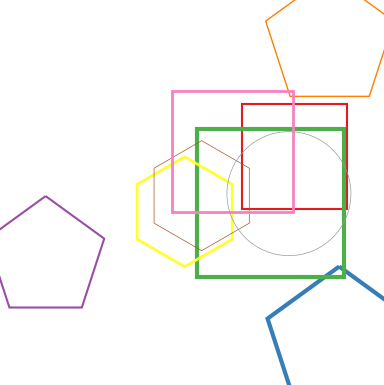[{"shape": "square", "thickness": 1.5, "radius": 0.68, "center": [0.765, 0.593]}, {"shape": "pentagon", "thickness": 3, "radius": 0.98, "center": [0.881, 0.112]}, {"shape": "square", "thickness": 3, "radius": 0.96, "center": [0.703, 0.473]}, {"shape": "pentagon", "thickness": 1.5, "radius": 0.8, "center": [0.119, 0.331]}, {"shape": "pentagon", "thickness": 1, "radius": 0.87, "center": [0.856, 0.891]}, {"shape": "hexagon", "thickness": 2, "radius": 0.71, "center": [0.48, 0.45]}, {"shape": "hexagon", "thickness": 0.5, "radius": 0.71, "center": [0.524, 0.492]}, {"shape": "square", "thickness": 2, "radius": 0.78, "center": [0.605, 0.606]}, {"shape": "circle", "thickness": 0.5, "radius": 0.81, "center": [0.75, 0.497]}]